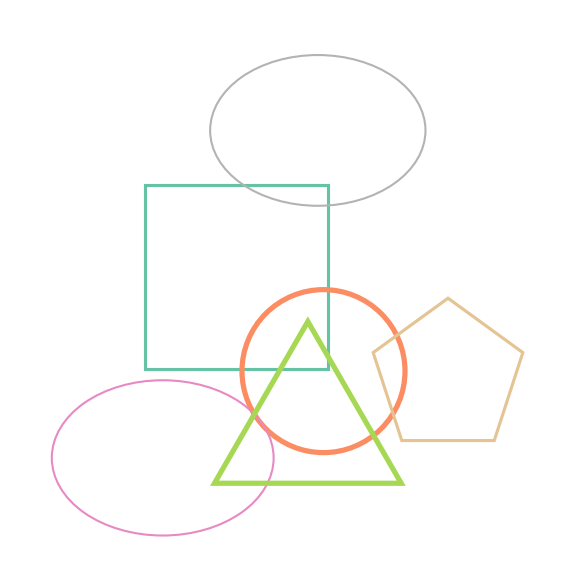[{"shape": "square", "thickness": 1.5, "radius": 0.79, "center": [0.41, 0.519]}, {"shape": "circle", "thickness": 2.5, "radius": 0.71, "center": [0.56, 0.356]}, {"shape": "oval", "thickness": 1, "radius": 0.96, "center": [0.282, 0.206]}, {"shape": "triangle", "thickness": 2.5, "radius": 0.93, "center": [0.533, 0.256]}, {"shape": "pentagon", "thickness": 1.5, "radius": 0.68, "center": [0.776, 0.346]}, {"shape": "oval", "thickness": 1, "radius": 0.93, "center": [0.55, 0.773]}]